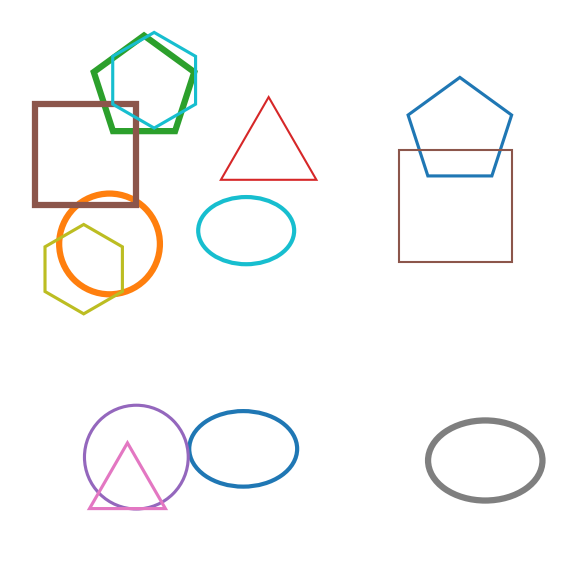[{"shape": "oval", "thickness": 2, "radius": 0.47, "center": [0.421, 0.222]}, {"shape": "pentagon", "thickness": 1.5, "radius": 0.47, "center": [0.796, 0.771]}, {"shape": "circle", "thickness": 3, "radius": 0.44, "center": [0.19, 0.577]}, {"shape": "pentagon", "thickness": 3, "radius": 0.46, "center": [0.249, 0.846]}, {"shape": "triangle", "thickness": 1, "radius": 0.48, "center": [0.465, 0.736]}, {"shape": "circle", "thickness": 1.5, "radius": 0.45, "center": [0.236, 0.208]}, {"shape": "square", "thickness": 3, "radius": 0.44, "center": [0.148, 0.732]}, {"shape": "square", "thickness": 1, "radius": 0.49, "center": [0.789, 0.643]}, {"shape": "triangle", "thickness": 1.5, "radius": 0.38, "center": [0.221, 0.156]}, {"shape": "oval", "thickness": 3, "radius": 0.5, "center": [0.84, 0.202]}, {"shape": "hexagon", "thickness": 1.5, "radius": 0.39, "center": [0.145, 0.533]}, {"shape": "oval", "thickness": 2, "radius": 0.42, "center": [0.426, 0.6]}, {"shape": "hexagon", "thickness": 1.5, "radius": 0.41, "center": [0.267, 0.86]}]